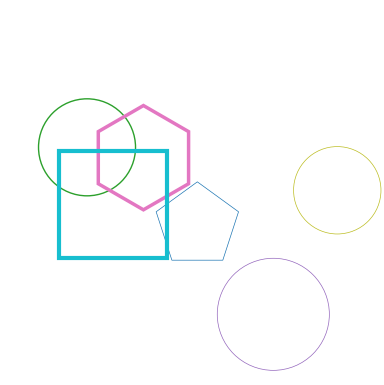[{"shape": "pentagon", "thickness": 0.5, "radius": 0.56, "center": [0.513, 0.415]}, {"shape": "circle", "thickness": 1, "radius": 0.63, "center": [0.226, 0.617]}, {"shape": "circle", "thickness": 0.5, "radius": 0.73, "center": [0.71, 0.184]}, {"shape": "hexagon", "thickness": 2.5, "radius": 0.68, "center": [0.373, 0.59]}, {"shape": "circle", "thickness": 0.5, "radius": 0.57, "center": [0.876, 0.506]}, {"shape": "square", "thickness": 3, "radius": 0.7, "center": [0.293, 0.468]}]